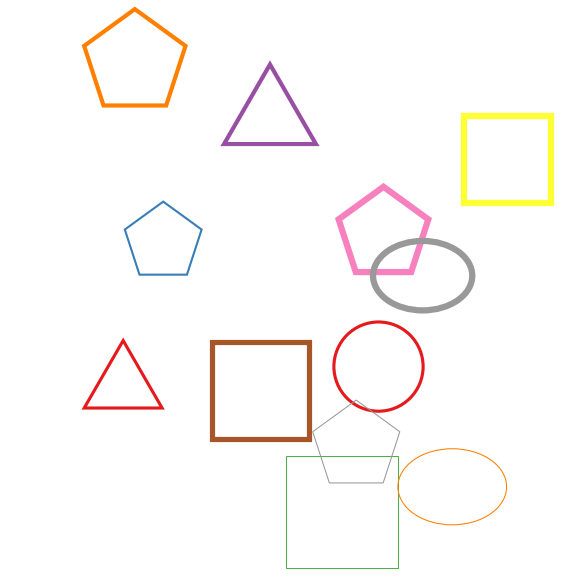[{"shape": "circle", "thickness": 1.5, "radius": 0.39, "center": [0.655, 0.364]}, {"shape": "triangle", "thickness": 1.5, "radius": 0.39, "center": [0.213, 0.332]}, {"shape": "pentagon", "thickness": 1, "radius": 0.35, "center": [0.283, 0.58]}, {"shape": "square", "thickness": 0.5, "radius": 0.49, "center": [0.593, 0.112]}, {"shape": "triangle", "thickness": 2, "radius": 0.46, "center": [0.468, 0.796]}, {"shape": "pentagon", "thickness": 2, "radius": 0.46, "center": [0.233, 0.891]}, {"shape": "oval", "thickness": 0.5, "radius": 0.47, "center": [0.783, 0.156]}, {"shape": "square", "thickness": 3, "radius": 0.38, "center": [0.878, 0.724]}, {"shape": "square", "thickness": 2.5, "radius": 0.42, "center": [0.451, 0.323]}, {"shape": "pentagon", "thickness": 3, "radius": 0.41, "center": [0.664, 0.594]}, {"shape": "pentagon", "thickness": 0.5, "radius": 0.4, "center": [0.617, 0.227]}, {"shape": "oval", "thickness": 3, "radius": 0.43, "center": [0.732, 0.522]}]